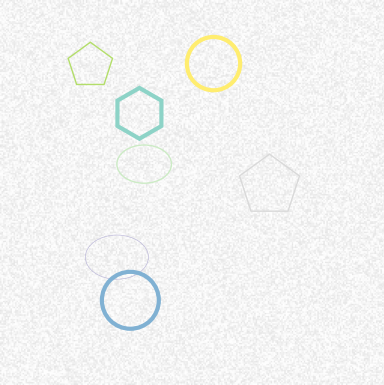[{"shape": "hexagon", "thickness": 3, "radius": 0.33, "center": [0.362, 0.706]}, {"shape": "oval", "thickness": 0.5, "radius": 0.41, "center": [0.304, 0.332]}, {"shape": "circle", "thickness": 3, "radius": 0.37, "center": [0.339, 0.22]}, {"shape": "pentagon", "thickness": 1, "radius": 0.3, "center": [0.235, 0.83]}, {"shape": "pentagon", "thickness": 1, "radius": 0.41, "center": [0.7, 0.518]}, {"shape": "oval", "thickness": 1, "radius": 0.35, "center": [0.374, 0.574]}, {"shape": "circle", "thickness": 3, "radius": 0.35, "center": [0.555, 0.835]}]